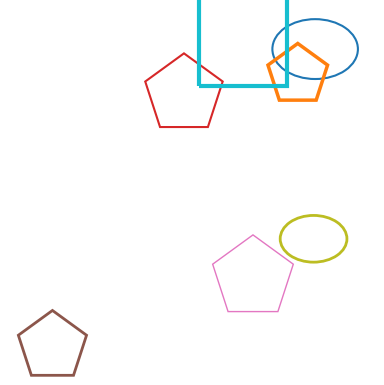[{"shape": "oval", "thickness": 1.5, "radius": 0.56, "center": [0.819, 0.873]}, {"shape": "pentagon", "thickness": 2.5, "radius": 0.41, "center": [0.773, 0.806]}, {"shape": "pentagon", "thickness": 1.5, "radius": 0.53, "center": [0.478, 0.756]}, {"shape": "pentagon", "thickness": 2, "radius": 0.47, "center": [0.136, 0.1]}, {"shape": "pentagon", "thickness": 1, "radius": 0.55, "center": [0.657, 0.28]}, {"shape": "oval", "thickness": 2, "radius": 0.43, "center": [0.814, 0.38]}, {"shape": "square", "thickness": 3, "radius": 0.57, "center": [0.631, 0.892]}]